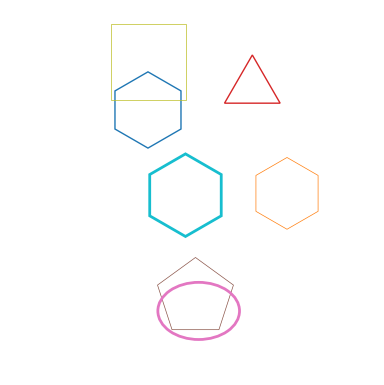[{"shape": "hexagon", "thickness": 1, "radius": 0.49, "center": [0.384, 0.714]}, {"shape": "hexagon", "thickness": 0.5, "radius": 0.47, "center": [0.745, 0.498]}, {"shape": "triangle", "thickness": 1, "radius": 0.42, "center": [0.655, 0.774]}, {"shape": "pentagon", "thickness": 0.5, "radius": 0.52, "center": [0.508, 0.228]}, {"shape": "oval", "thickness": 2, "radius": 0.53, "center": [0.516, 0.192]}, {"shape": "square", "thickness": 0.5, "radius": 0.49, "center": [0.386, 0.839]}, {"shape": "hexagon", "thickness": 2, "radius": 0.54, "center": [0.482, 0.493]}]